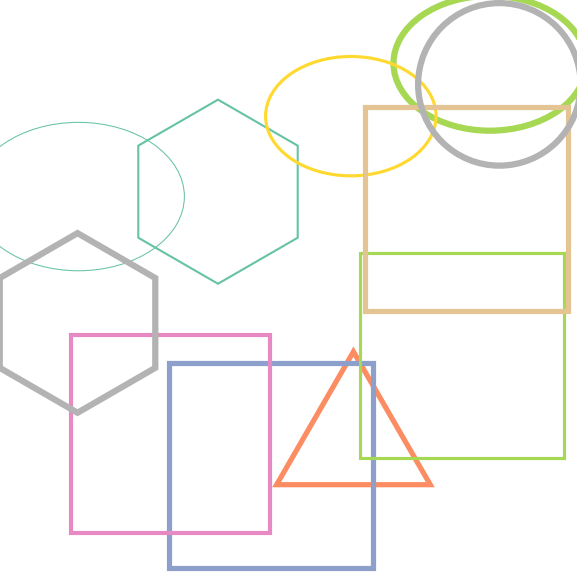[{"shape": "oval", "thickness": 0.5, "radius": 0.92, "center": [0.136, 0.659]}, {"shape": "hexagon", "thickness": 1, "radius": 0.8, "center": [0.377, 0.667]}, {"shape": "triangle", "thickness": 2.5, "radius": 0.77, "center": [0.612, 0.237]}, {"shape": "square", "thickness": 2.5, "radius": 0.89, "center": [0.47, 0.193]}, {"shape": "square", "thickness": 2, "radius": 0.86, "center": [0.296, 0.248]}, {"shape": "oval", "thickness": 3, "radius": 0.83, "center": [0.848, 0.89]}, {"shape": "square", "thickness": 1.5, "radius": 0.89, "center": [0.8, 0.383]}, {"shape": "oval", "thickness": 1.5, "radius": 0.74, "center": [0.607, 0.798]}, {"shape": "square", "thickness": 2.5, "radius": 0.88, "center": [0.808, 0.637]}, {"shape": "circle", "thickness": 3, "radius": 0.7, "center": [0.865, 0.853]}, {"shape": "hexagon", "thickness": 3, "radius": 0.78, "center": [0.134, 0.44]}]